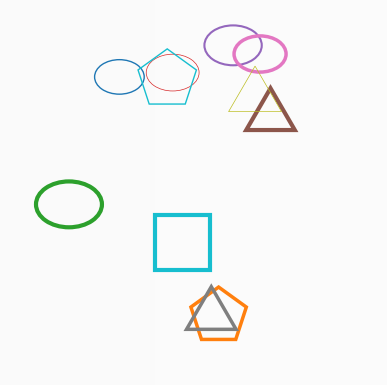[{"shape": "oval", "thickness": 1, "radius": 0.32, "center": [0.308, 0.8]}, {"shape": "pentagon", "thickness": 2.5, "radius": 0.38, "center": [0.564, 0.179]}, {"shape": "oval", "thickness": 3, "radius": 0.43, "center": [0.178, 0.469]}, {"shape": "oval", "thickness": 0.5, "radius": 0.34, "center": [0.446, 0.811]}, {"shape": "oval", "thickness": 1.5, "radius": 0.37, "center": [0.602, 0.882]}, {"shape": "triangle", "thickness": 3, "radius": 0.36, "center": [0.698, 0.698]}, {"shape": "oval", "thickness": 2.5, "radius": 0.34, "center": [0.671, 0.86]}, {"shape": "triangle", "thickness": 2.5, "radius": 0.37, "center": [0.545, 0.182]}, {"shape": "triangle", "thickness": 0.5, "radius": 0.39, "center": [0.658, 0.749]}, {"shape": "square", "thickness": 3, "radius": 0.36, "center": [0.471, 0.371]}, {"shape": "pentagon", "thickness": 1, "radius": 0.4, "center": [0.432, 0.794]}]